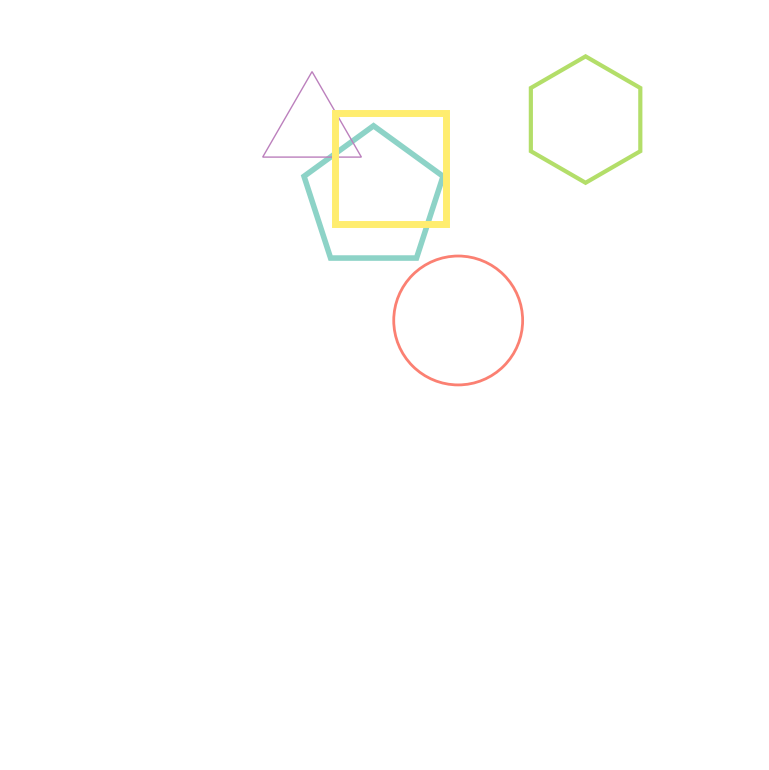[{"shape": "pentagon", "thickness": 2, "radius": 0.47, "center": [0.485, 0.742]}, {"shape": "circle", "thickness": 1, "radius": 0.42, "center": [0.595, 0.584]}, {"shape": "hexagon", "thickness": 1.5, "radius": 0.41, "center": [0.76, 0.845]}, {"shape": "triangle", "thickness": 0.5, "radius": 0.37, "center": [0.405, 0.833]}, {"shape": "square", "thickness": 2.5, "radius": 0.36, "center": [0.507, 0.781]}]